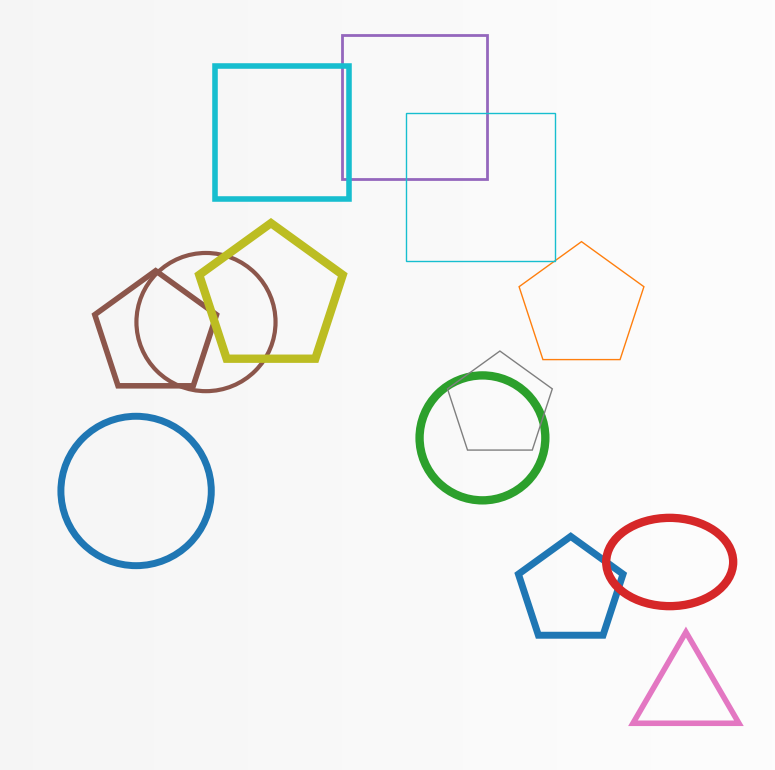[{"shape": "circle", "thickness": 2.5, "radius": 0.49, "center": [0.176, 0.362]}, {"shape": "pentagon", "thickness": 2.5, "radius": 0.35, "center": [0.736, 0.232]}, {"shape": "pentagon", "thickness": 0.5, "radius": 0.42, "center": [0.75, 0.601]}, {"shape": "circle", "thickness": 3, "radius": 0.41, "center": [0.623, 0.431]}, {"shape": "oval", "thickness": 3, "radius": 0.41, "center": [0.864, 0.27]}, {"shape": "square", "thickness": 1, "radius": 0.47, "center": [0.535, 0.861]}, {"shape": "pentagon", "thickness": 2, "radius": 0.41, "center": [0.201, 0.566]}, {"shape": "circle", "thickness": 1.5, "radius": 0.45, "center": [0.266, 0.582]}, {"shape": "triangle", "thickness": 2, "radius": 0.39, "center": [0.885, 0.1]}, {"shape": "pentagon", "thickness": 0.5, "radius": 0.36, "center": [0.645, 0.473]}, {"shape": "pentagon", "thickness": 3, "radius": 0.49, "center": [0.35, 0.613]}, {"shape": "square", "thickness": 2, "radius": 0.43, "center": [0.364, 0.828]}, {"shape": "square", "thickness": 0.5, "radius": 0.48, "center": [0.62, 0.757]}]